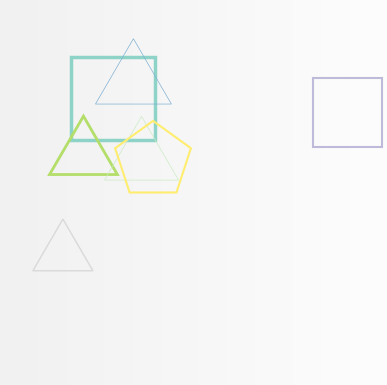[{"shape": "square", "thickness": 2.5, "radius": 0.54, "center": [0.292, 0.745]}, {"shape": "square", "thickness": 1.5, "radius": 0.45, "center": [0.897, 0.709]}, {"shape": "triangle", "thickness": 0.5, "radius": 0.57, "center": [0.344, 0.786]}, {"shape": "triangle", "thickness": 2, "radius": 0.51, "center": [0.215, 0.597]}, {"shape": "triangle", "thickness": 1, "radius": 0.45, "center": [0.162, 0.341]}, {"shape": "triangle", "thickness": 0.5, "radius": 0.55, "center": [0.365, 0.587]}, {"shape": "pentagon", "thickness": 1.5, "radius": 0.51, "center": [0.395, 0.583]}]